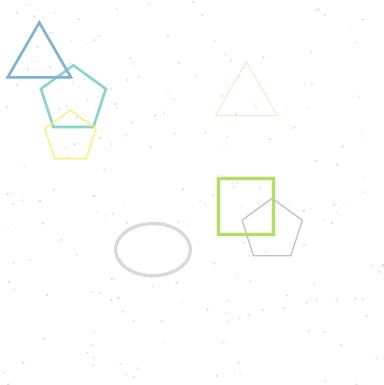[{"shape": "pentagon", "thickness": 2, "radius": 0.44, "center": [0.191, 0.742]}, {"shape": "pentagon", "thickness": 1, "radius": 0.41, "center": [0.707, 0.403]}, {"shape": "triangle", "thickness": 2, "radius": 0.47, "center": [0.102, 0.847]}, {"shape": "square", "thickness": 2.5, "radius": 0.36, "center": [0.638, 0.465]}, {"shape": "oval", "thickness": 2.5, "radius": 0.48, "center": [0.397, 0.352]}, {"shape": "triangle", "thickness": 0.5, "radius": 0.46, "center": [0.64, 0.746]}, {"shape": "pentagon", "thickness": 1, "radius": 0.35, "center": [0.183, 0.644]}]